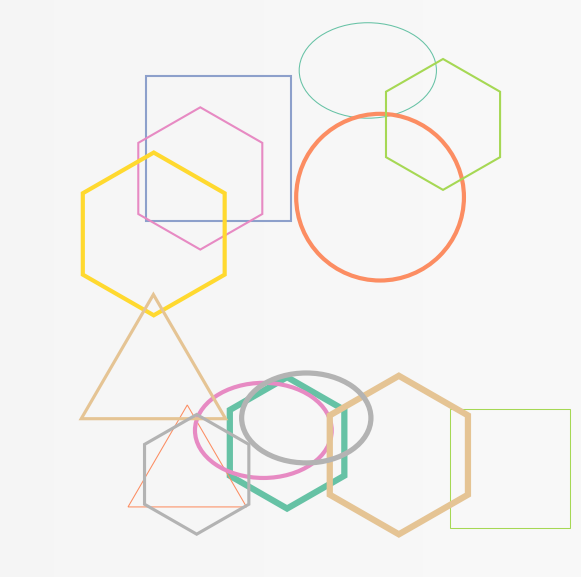[{"shape": "hexagon", "thickness": 3, "radius": 0.57, "center": [0.494, 0.232]}, {"shape": "oval", "thickness": 0.5, "radius": 0.59, "center": [0.633, 0.877]}, {"shape": "triangle", "thickness": 0.5, "radius": 0.59, "center": [0.322, 0.18]}, {"shape": "circle", "thickness": 2, "radius": 0.72, "center": [0.654, 0.658]}, {"shape": "square", "thickness": 1, "radius": 0.63, "center": [0.376, 0.742]}, {"shape": "oval", "thickness": 2, "radius": 0.59, "center": [0.453, 0.254]}, {"shape": "hexagon", "thickness": 1, "radius": 0.62, "center": [0.345, 0.69]}, {"shape": "square", "thickness": 0.5, "radius": 0.51, "center": [0.877, 0.188]}, {"shape": "hexagon", "thickness": 1, "radius": 0.57, "center": [0.762, 0.784]}, {"shape": "hexagon", "thickness": 2, "radius": 0.7, "center": [0.264, 0.594]}, {"shape": "triangle", "thickness": 1.5, "radius": 0.72, "center": [0.264, 0.346]}, {"shape": "hexagon", "thickness": 3, "radius": 0.69, "center": [0.686, 0.211]}, {"shape": "hexagon", "thickness": 1.5, "radius": 0.52, "center": [0.338, 0.178]}, {"shape": "oval", "thickness": 2.5, "radius": 0.56, "center": [0.527, 0.275]}]